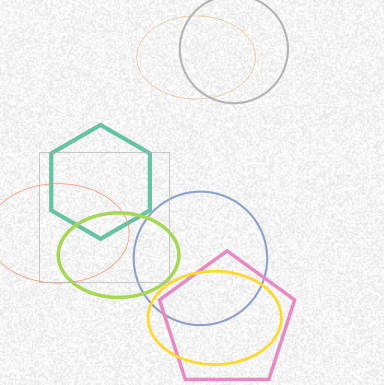[{"shape": "hexagon", "thickness": 3, "radius": 0.74, "center": [0.261, 0.528]}, {"shape": "oval", "thickness": 0.5, "radius": 0.92, "center": [0.151, 0.394]}, {"shape": "circle", "thickness": 1.5, "radius": 0.87, "center": [0.521, 0.329]}, {"shape": "pentagon", "thickness": 2.5, "radius": 0.92, "center": [0.59, 0.164]}, {"shape": "oval", "thickness": 2.5, "radius": 0.78, "center": [0.308, 0.337]}, {"shape": "oval", "thickness": 2, "radius": 0.87, "center": [0.558, 0.174]}, {"shape": "oval", "thickness": 0.5, "radius": 0.77, "center": [0.509, 0.851]}, {"shape": "square", "thickness": 0.5, "radius": 0.84, "center": [0.269, 0.436]}, {"shape": "circle", "thickness": 1.5, "radius": 0.7, "center": [0.607, 0.872]}]